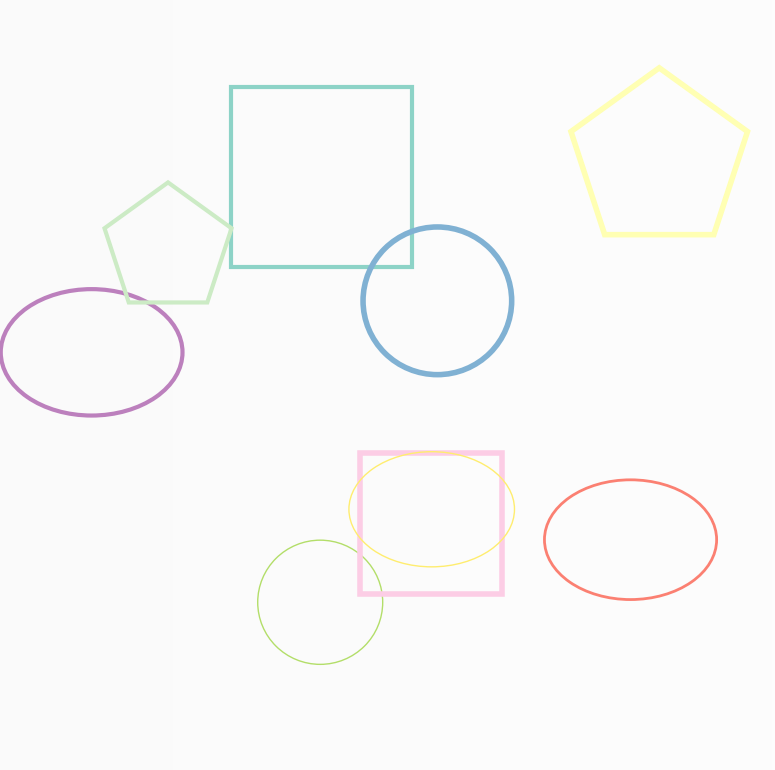[{"shape": "square", "thickness": 1.5, "radius": 0.58, "center": [0.415, 0.77]}, {"shape": "pentagon", "thickness": 2, "radius": 0.6, "center": [0.851, 0.792]}, {"shape": "oval", "thickness": 1, "radius": 0.56, "center": [0.814, 0.299]}, {"shape": "circle", "thickness": 2, "radius": 0.48, "center": [0.564, 0.609]}, {"shape": "circle", "thickness": 0.5, "radius": 0.4, "center": [0.413, 0.218]}, {"shape": "square", "thickness": 2, "radius": 0.46, "center": [0.556, 0.32]}, {"shape": "oval", "thickness": 1.5, "radius": 0.59, "center": [0.118, 0.542]}, {"shape": "pentagon", "thickness": 1.5, "radius": 0.43, "center": [0.217, 0.677]}, {"shape": "oval", "thickness": 0.5, "radius": 0.53, "center": [0.557, 0.339]}]